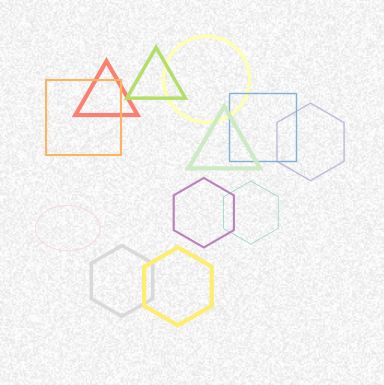[{"shape": "hexagon", "thickness": 0.5, "radius": 0.41, "center": [0.652, 0.448]}, {"shape": "circle", "thickness": 2.5, "radius": 0.56, "center": [0.537, 0.794]}, {"shape": "hexagon", "thickness": 1, "radius": 0.5, "center": [0.807, 0.631]}, {"shape": "triangle", "thickness": 3, "radius": 0.47, "center": [0.277, 0.748]}, {"shape": "square", "thickness": 1, "radius": 0.44, "center": [0.682, 0.67]}, {"shape": "square", "thickness": 1.5, "radius": 0.49, "center": [0.217, 0.695]}, {"shape": "triangle", "thickness": 2.5, "radius": 0.44, "center": [0.405, 0.789]}, {"shape": "oval", "thickness": 0.5, "radius": 0.42, "center": [0.176, 0.407]}, {"shape": "hexagon", "thickness": 2.5, "radius": 0.46, "center": [0.317, 0.27]}, {"shape": "hexagon", "thickness": 1.5, "radius": 0.45, "center": [0.529, 0.447]}, {"shape": "triangle", "thickness": 3, "radius": 0.54, "center": [0.583, 0.616]}, {"shape": "hexagon", "thickness": 3, "radius": 0.51, "center": [0.462, 0.256]}]